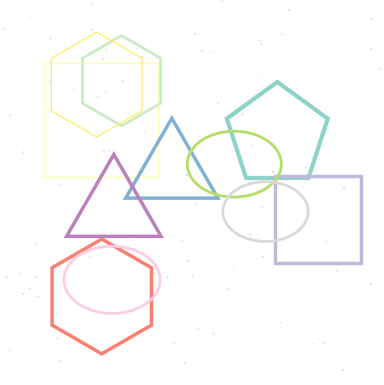[{"shape": "pentagon", "thickness": 3, "radius": 0.69, "center": [0.72, 0.649]}, {"shape": "square", "thickness": 1, "radius": 0.74, "center": [0.262, 0.688]}, {"shape": "square", "thickness": 2.5, "radius": 0.56, "center": [0.826, 0.43]}, {"shape": "hexagon", "thickness": 2.5, "radius": 0.75, "center": [0.264, 0.23]}, {"shape": "triangle", "thickness": 2.5, "radius": 0.69, "center": [0.446, 0.555]}, {"shape": "oval", "thickness": 2, "radius": 0.61, "center": [0.608, 0.574]}, {"shape": "oval", "thickness": 2, "radius": 0.62, "center": [0.291, 0.273]}, {"shape": "oval", "thickness": 2, "radius": 0.55, "center": [0.69, 0.45]}, {"shape": "triangle", "thickness": 2.5, "radius": 0.71, "center": [0.296, 0.457]}, {"shape": "hexagon", "thickness": 2, "radius": 0.59, "center": [0.316, 0.79]}, {"shape": "hexagon", "thickness": 1, "radius": 0.68, "center": [0.251, 0.78]}]